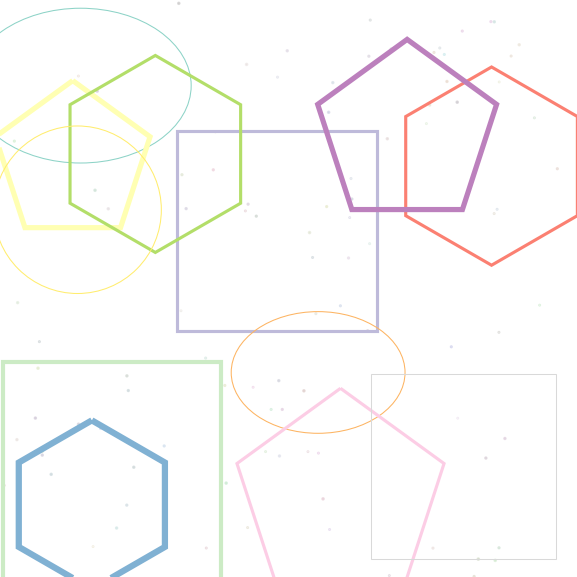[{"shape": "oval", "thickness": 0.5, "radius": 0.96, "center": [0.14, 0.851]}, {"shape": "pentagon", "thickness": 2.5, "radius": 0.7, "center": [0.126, 0.719]}, {"shape": "square", "thickness": 1.5, "radius": 0.86, "center": [0.48, 0.599]}, {"shape": "hexagon", "thickness": 1.5, "radius": 0.86, "center": [0.851, 0.711]}, {"shape": "hexagon", "thickness": 3, "radius": 0.73, "center": [0.159, 0.125]}, {"shape": "oval", "thickness": 0.5, "radius": 0.75, "center": [0.551, 0.354]}, {"shape": "hexagon", "thickness": 1.5, "radius": 0.85, "center": [0.269, 0.733]}, {"shape": "pentagon", "thickness": 1.5, "radius": 0.94, "center": [0.59, 0.138]}, {"shape": "square", "thickness": 0.5, "radius": 0.8, "center": [0.802, 0.192]}, {"shape": "pentagon", "thickness": 2.5, "radius": 0.81, "center": [0.705, 0.768]}, {"shape": "square", "thickness": 2, "radius": 0.94, "center": [0.194, 0.184]}, {"shape": "circle", "thickness": 0.5, "radius": 0.73, "center": [0.134, 0.636]}]